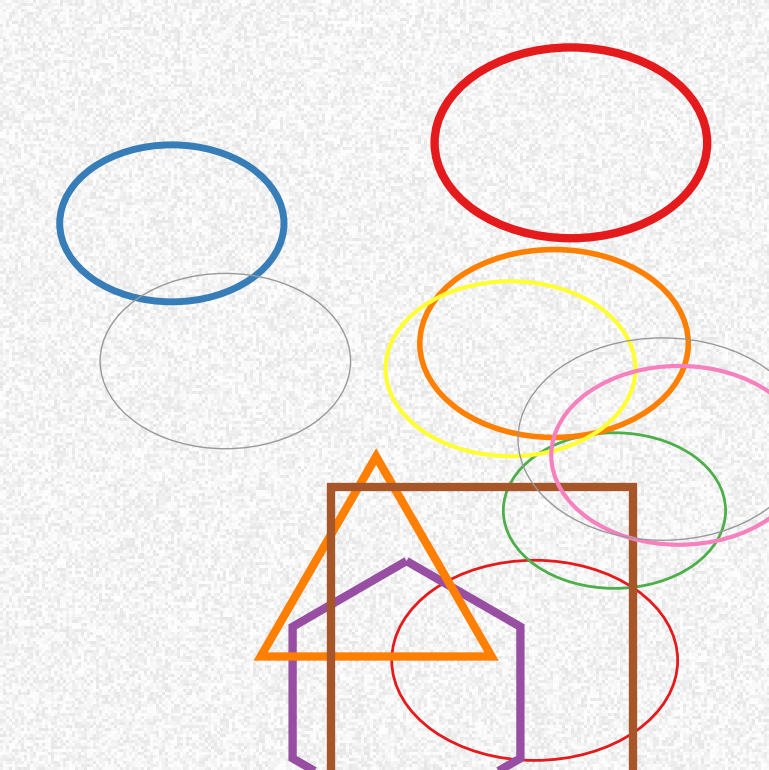[{"shape": "oval", "thickness": 1, "radius": 0.93, "center": [0.694, 0.142]}, {"shape": "oval", "thickness": 3, "radius": 0.88, "center": [0.741, 0.814]}, {"shape": "oval", "thickness": 2.5, "radius": 0.73, "center": [0.223, 0.71]}, {"shape": "oval", "thickness": 1, "radius": 0.72, "center": [0.798, 0.337]}, {"shape": "hexagon", "thickness": 3, "radius": 0.85, "center": [0.528, 0.101]}, {"shape": "oval", "thickness": 2, "radius": 0.87, "center": [0.72, 0.554]}, {"shape": "triangle", "thickness": 3, "radius": 0.87, "center": [0.488, 0.234]}, {"shape": "oval", "thickness": 1.5, "radius": 0.81, "center": [0.663, 0.521]}, {"shape": "square", "thickness": 3, "radius": 0.98, "center": [0.626, 0.171]}, {"shape": "oval", "thickness": 1.5, "radius": 0.83, "center": [0.882, 0.409]}, {"shape": "oval", "thickness": 0.5, "radius": 0.81, "center": [0.293, 0.531]}, {"shape": "oval", "thickness": 0.5, "radius": 0.94, "center": [0.86, 0.43]}]